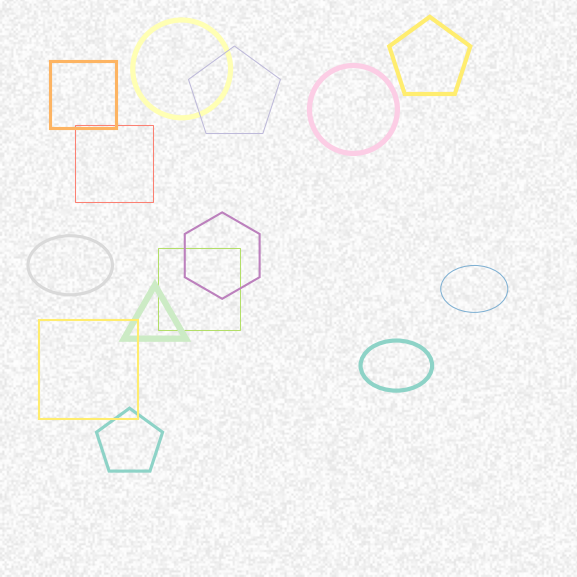[{"shape": "oval", "thickness": 2, "radius": 0.31, "center": [0.686, 0.366]}, {"shape": "pentagon", "thickness": 1.5, "radius": 0.3, "center": [0.224, 0.232]}, {"shape": "circle", "thickness": 2.5, "radius": 0.42, "center": [0.315, 0.88]}, {"shape": "pentagon", "thickness": 0.5, "radius": 0.42, "center": [0.406, 0.836]}, {"shape": "square", "thickness": 0.5, "radius": 0.33, "center": [0.198, 0.716]}, {"shape": "oval", "thickness": 0.5, "radius": 0.29, "center": [0.821, 0.499]}, {"shape": "square", "thickness": 1.5, "radius": 0.29, "center": [0.143, 0.835]}, {"shape": "square", "thickness": 0.5, "radius": 0.36, "center": [0.345, 0.499]}, {"shape": "circle", "thickness": 2.5, "radius": 0.38, "center": [0.612, 0.81]}, {"shape": "oval", "thickness": 1.5, "radius": 0.37, "center": [0.122, 0.54]}, {"shape": "hexagon", "thickness": 1, "radius": 0.37, "center": [0.385, 0.557]}, {"shape": "triangle", "thickness": 3, "radius": 0.31, "center": [0.268, 0.444]}, {"shape": "pentagon", "thickness": 2, "radius": 0.37, "center": [0.744, 0.896]}, {"shape": "square", "thickness": 1, "radius": 0.43, "center": [0.154, 0.36]}]